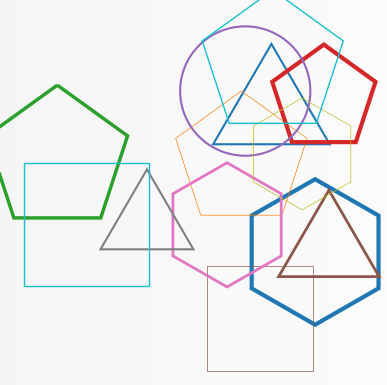[{"shape": "hexagon", "thickness": 3, "radius": 0.94, "center": [0.813, 0.346]}, {"shape": "triangle", "thickness": 1.5, "radius": 0.87, "center": [0.7, 0.712]}, {"shape": "pentagon", "thickness": 0.5, "radius": 0.89, "center": [0.623, 0.585]}, {"shape": "pentagon", "thickness": 2.5, "radius": 0.95, "center": [0.148, 0.588]}, {"shape": "pentagon", "thickness": 3, "radius": 0.7, "center": [0.836, 0.744]}, {"shape": "circle", "thickness": 1.5, "radius": 0.84, "center": [0.633, 0.764]}, {"shape": "square", "thickness": 0.5, "radius": 0.68, "center": [0.67, 0.173]}, {"shape": "triangle", "thickness": 2, "radius": 0.75, "center": [0.849, 0.356]}, {"shape": "hexagon", "thickness": 2, "radius": 0.81, "center": [0.586, 0.416]}, {"shape": "triangle", "thickness": 1.5, "radius": 0.69, "center": [0.379, 0.422]}, {"shape": "hexagon", "thickness": 0.5, "radius": 0.73, "center": [0.78, 0.6]}, {"shape": "pentagon", "thickness": 1, "radius": 0.96, "center": [0.704, 0.835]}, {"shape": "square", "thickness": 1, "radius": 0.8, "center": [0.224, 0.417]}]